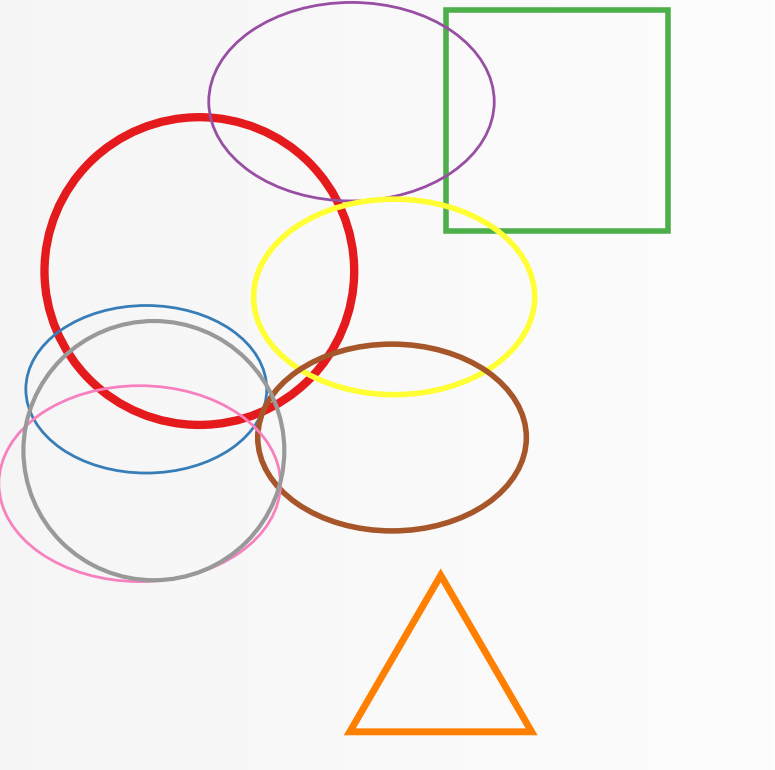[{"shape": "circle", "thickness": 3, "radius": 1.0, "center": [0.257, 0.648]}, {"shape": "oval", "thickness": 1, "radius": 0.78, "center": [0.189, 0.494]}, {"shape": "square", "thickness": 2, "radius": 0.72, "center": [0.719, 0.843]}, {"shape": "oval", "thickness": 1, "radius": 0.92, "center": [0.454, 0.868]}, {"shape": "triangle", "thickness": 2.5, "radius": 0.68, "center": [0.569, 0.117]}, {"shape": "oval", "thickness": 2, "radius": 0.91, "center": [0.509, 0.614]}, {"shape": "oval", "thickness": 2, "radius": 0.87, "center": [0.506, 0.432]}, {"shape": "oval", "thickness": 1, "radius": 0.91, "center": [0.18, 0.372]}, {"shape": "circle", "thickness": 1.5, "radius": 0.84, "center": [0.199, 0.415]}]